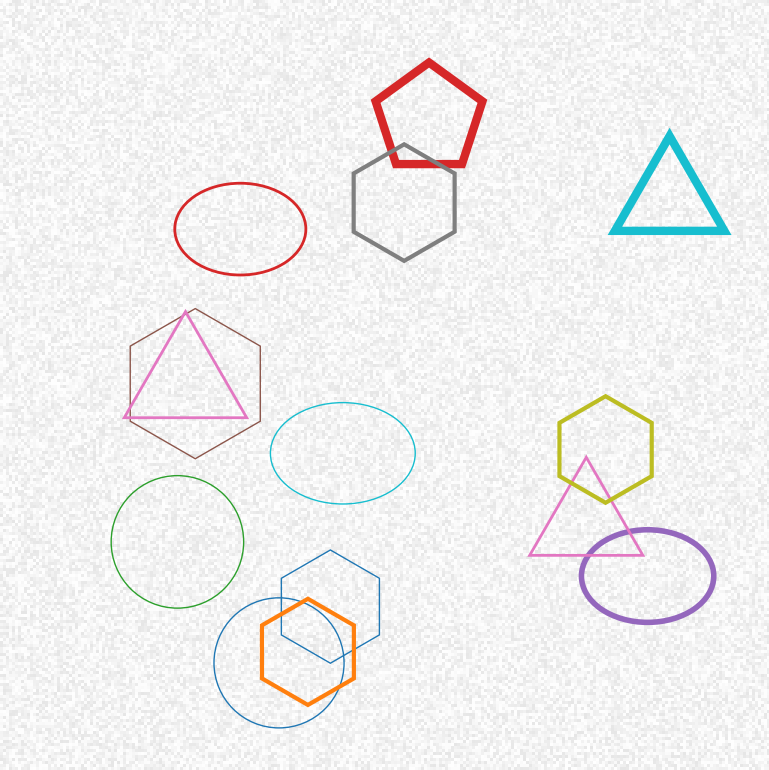[{"shape": "hexagon", "thickness": 0.5, "radius": 0.37, "center": [0.429, 0.212]}, {"shape": "circle", "thickness": 0.5, "radius": 0.42, "center": [0.362, 0.139]}, {"shape": "hexagon", "thickness": 1.5, "radius": 0.34, "center": [0.4, 0.153]}, {"shape": "circle", "thickness": 0.5, "radius": 0.43, "center": [0.23, 0.296]}, {"shape": "oval", "thickness": 1, "radius": 0.43, "center": [0.312, 0.702]}, {"shape": "pentagon", "thickness": 3, "radius": 0.36, "center": [0.557, 0.846]}, {"shape": "oval", "thickness": 2, "radius": 0.43, "center": [0.841, 0.252]}, {"shape": "hexagon", "thickness": 0.5, "radius": 0.49, "center": [0.254, 0.502]}, {"shape": "triangle", "thickness": 1, "radius": 0.46, "center": [0.241, 0.503]}, {"shape": "triangle", "thickness": 1, "radius": 0.42, "center": [0.761, 0.321]}, {"shape": "hexagon", "thickness": 1.5, "radius": 0.38, "center": [0.525, 0.737]}, {"shape": "hexagon", "thickness": 1.5, "radius": 0.35, "center": [0.786, 0.416]}, {"shape": "triangle", "thickness": 3, "radius": 0.41, "center": [0.87, 0.741]}, {"shape": "oval", "thickness": 0.5, "radius": 0.47, "center": [0.445, 0.411]}]